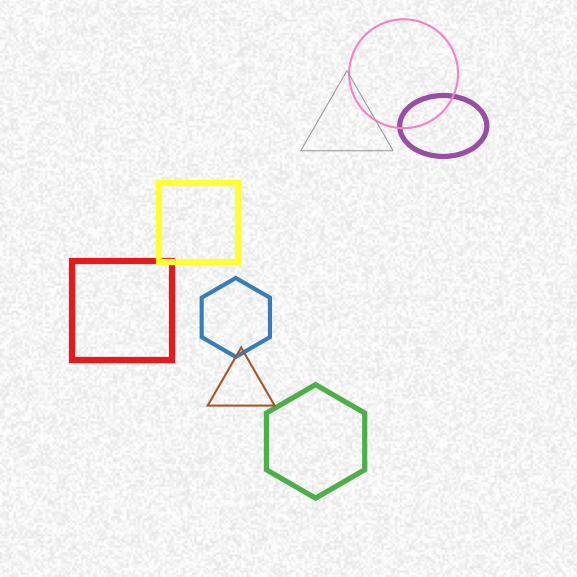[{"shape": "square", "thickness": 3, "radius": 0.43, "center": [0.212, 0.462]}, {"shape": "hexagon", "thickness": 2, "radius": 0.34, "center": [0.408, 0.449]}, {"shape": "hexagon", "thickness": 2.5, "radius": 0.49, "center": [0.546, 0.235]}, {"shape": "oval", "thickness": 2.5, "radius": 0.38, "center": [0.768, 0.781]}, {"shape": "square", "thickness": 3, "radius": 0.34, "center": [0.343, 0.614]}, {"shape": "triangle", "thickness": 1, "radius": 0.33, "center": [0.418, 0.33]}, {"shape": "circle", "thickness": 1, "radius": 0.47, "center": [0.699, 0.871]}, {"shape": "triangle", "thickness": 0.5, "radius": 0.46, "center": [0.601, 0.784]}]